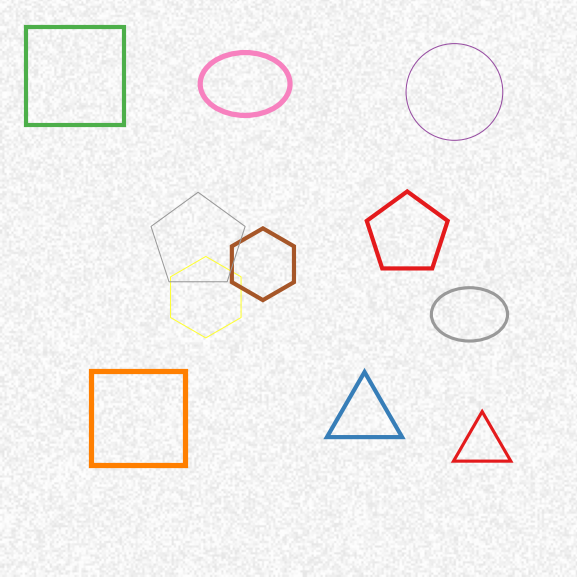[{"shape": "triangle", "thickness": 1.5, "radius": 0.29, "center": [0.835, 0.229]}, {"shape": "pentagon", "thickness": 2, "radius": 0.37, "center": [0.705, 0.594]}, {"shape": "triangle", "thickness": 2, "radius": 0.38, "center": [0.631, 0.28]}, {"shape": "square", "thickness": 2, "radius": 0.42, "center": [0.129, 0.868]}, {"shape": "circle", "thickness": 0.5, "radius": 0.42, "center": [0.787, 0.84]}, {"shape": "square", "thickness": 2.5, "radius": 0.41, "center": [0.239, 0.275]}, {"shape": "hexagon", "thickness": 0.5, "radius": 0.35, "center": [0.356, 0.485]}, {"shape": "hexagon", "thickness": 2, "radius": 0.31, "center": [0.455, 0.542]}, {"shape": "oval", "thickness": 2.5, "radius": 0.39, "center": [0.424, 0.854]}, {"shape": "oval", "thickness": 1.5, "radius": 0.33, "center": [0.813, 0.455]}, {"shape": "pentagon", "thickness": 0.5, "radius": 0.43, "center": [0.343, 0.581]}]